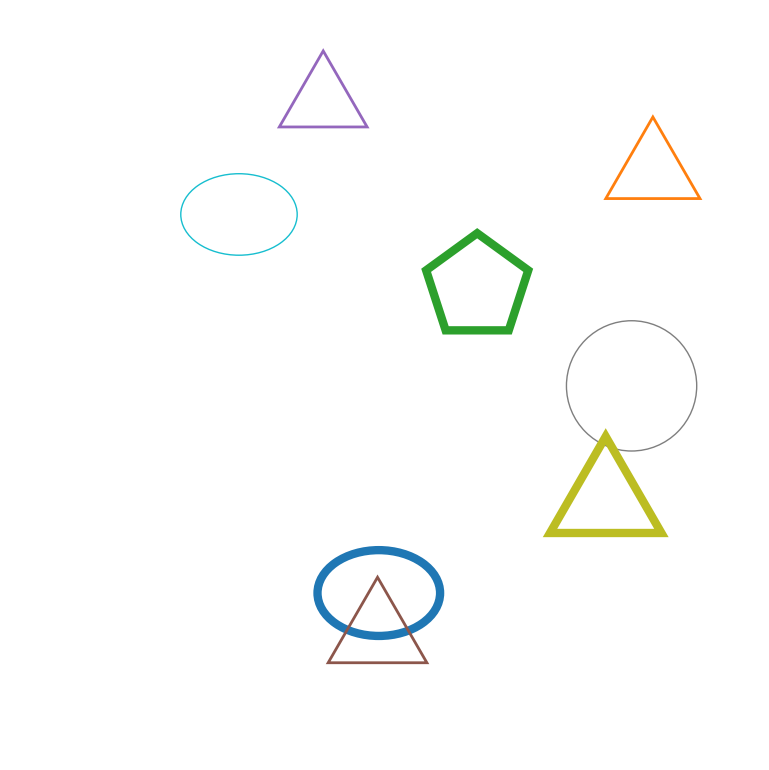[{"shape": "oval", "thickness": 3, "radius": 0.4, "center": [0.492, 0.23]}, {"shape": "triangle", "thickness": 1, "radius": 0.35, "center": [0.848, 0.777]}, {"shape": "pentagon", "thickness": 3, "radius": 0.35, "center": [0.62, 0.627]}, {"shape": "triangle", "thickness": 1, "radius": 0.33, "center": [0.42, 0.868]}, {"shape": "triangle", "thickness": 1, "radius": 0.37, "center": [0.49, 0.176]}, {"shape": "circle", "thickness": 0.5, "radius": 0.42, "center": [0.82, 0.499]}, {"shape": "triangle", "thickness": 3, "radius": 0.42, "center": [0.787, 0.35]}, {"shape": "oval", "thickness": 0.5, "radius": 0.38, "center": [0.31, 0.721]}]